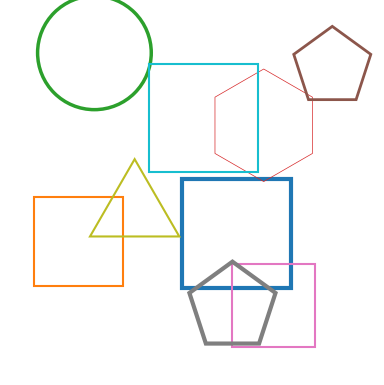[{"shape": "square", "thickness": 3, "radius": 0.71, "center": [0.613, 0.395]}, {"shape": "square", "thickness": 1.5, "radius": 0.58, "center": [0.203, 0.372]}, {"shape": "circle", "thickness": 2.5, "radius": 0.74, "center": [0.245, 0.863]}, {"shape": "hexagon", "thickness": 0.5, "radius": 0.73, "center": [0.685, 0.675]}, {"shape": "pentagon", "thickness": 2, "radius": 0.53, "center": [0.863, 0.826]}, {"shape": "square", "thickness": 1.5, "radius": 0.54, "center": [0.71, 0.206]}, {"shape": "pentagon", "thickness": 3, "radius": 0.59, "center": [0.604, 0.203]}, {"shape": "triangle", "thickness": 1.5, "radius": 0.67, "center": [0.35, 0.453]}, {"shape": "square", "thickness": 1.5, "radius": 0.71, "center": [0.529, 0.694]}]